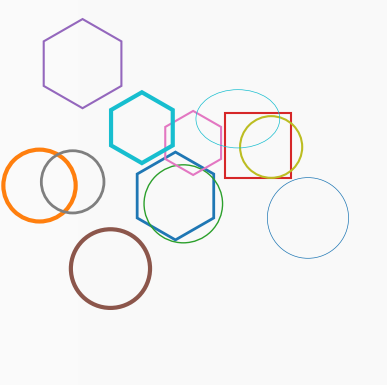[{"shape": "circle", "thickness": 0.5, "radius": 0.52, "center": [0.795, 0.434]}, {"shape": "hexagon", "thickness": 2, "radius": 0.57, "center": [0.453, 0.491]}, {"shape": "circle", "thickness": 3, "radius": 0.47, "center": [0.102, 0.518]}, {"shape": "circle", "thickness": 1, "radius": 0.51, "center": [0.473, 0.471]}, {"shape": "square", "thickness": 1.5, "radius": 0.42, "center": [0.666, 0.621]}, {"shape": "hexagon", "thickness": 1.5, "radius": 0.58, "center": [0.213, 0.835]}, {"shape": "circle", "thickness": 3, "radius": 0.51, "center": [0.285, 0.302]}, {"shape": "hexagon", "thickness": 1.5, "radius": 0.42, "center": [0.498, 0.629]}, {"shape": "circle", "thickness": 2, "radius": 0.4, "center": [0.187, 0.528]}, {"shape": "circle", "thickness": 1.5, "radius": 0.4, "center": [0.7, 0.618]}, {"shape": "oval", "thickness": 0.5, "radius": 0.54, "center": [0.614, 0.691]}, {"shape": "hexagon", "thickness": 3, "radius": 0.46, "center": [0.366, 0.668]}]